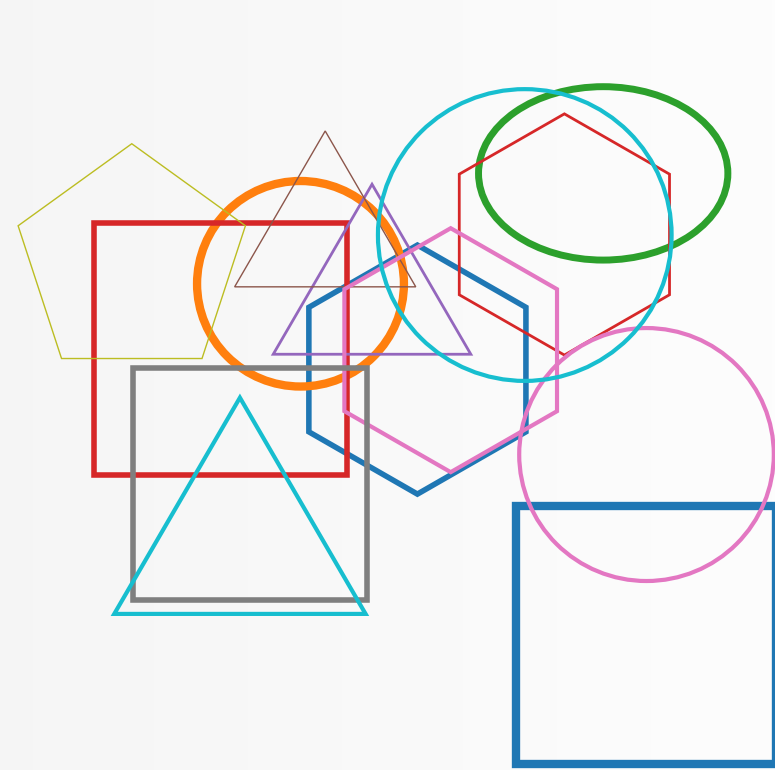[{"shape": "square", "thickness": 3, "radius": 0.84, "center": [0.833, 0.175]}, {"shape": "hexagon", "thickness": 2, "radius": 0.81, "center": [0.539, 0.52]}, {"shape": "circle", "thickness": 3, "radius": 0.67, "center": [0.388, 0.631]}, {"shape": "oval", "thickness": 2.5, "radius": 0.8, "center": [0.778, 0.775]}, {"shape": "square", "thickness": 2, "radius": 0.82, "center": [0.285, 0.547]}, {"shape": "hexagon", "thickness": 1, "radius": 0.78, "center": [0.728, 0.695]}, {"shape": "triangle", "thickness": 1, "radius": 0.74, "center": [0.48, 0.614]}, {"shape": "triangle", "thickness": 0.5, "radius": 0.67, "center": [0.42, 0.695]}, {"shape": "circle", "thickness": 1.5, "radius": 0.82, "center": [0.834, 0.41]}, {"shape": "hexagon", "thickness": 1.5, "radius": 0.79, "center": [0.582, 0.545]}, {"shape": "square", "thickness": 2, "radius": 0.75, "center": [0.323, 0.371]}, {"shape": "pentagon", "thickness": 0.5, "radius": 0.77, "center": [0.17, 0.659]}, {"shape": "circle", "thickness": 1.5, "radius": 0.95, "center": [0.677, 0.695]}, {"shape": "triangle", "thickness": 1.5, "radius": 0.94, "center": [0.31, 0.296]}]